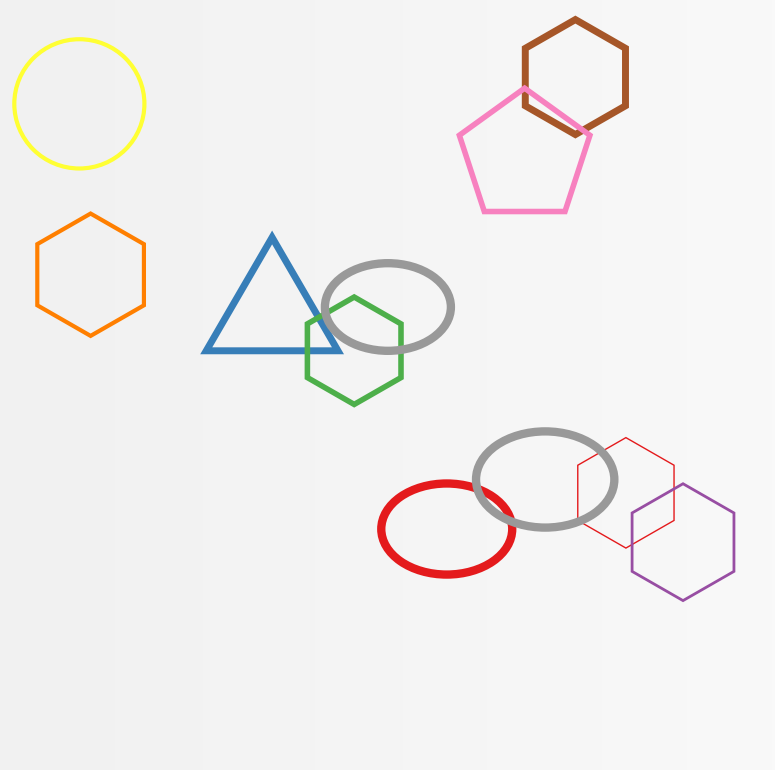[{"shape": "hexagon", "thickness": 0.5, "radius": 0.36, "center": [0.808, 0.36]}, {"shape": "oval", "thickness": 3, "radius": 0.42, "center": [0.576, 0.313]}, {"shape": "triangle", "thickness": 2.5, "radius": 0.49, "center": [0.351, 0.593]}, {"shape": "hexagon", "thickness": 2, "radius": 0.35, "center": [0.457, 0.545]}, {"shape": "hexagon", "thickness": 1, "radius": 0.38, "center": [0.881, 0.296]}, {"shape": "hexagon", "thickness": 1.5, "radius": 0.4, "center": [0.117, 0.643]}, {"shape": "circle", "thickness": 1.5, "radius": 0.42, "center": [0.102, 0.865]}, {"shape": "hexagon", "thickness": 2.5, "radius": 0.37, "center": [0.742, 0.9]}, {"shape": "pentagon", "thickness": 2, "radius": 0.44, "center": [0.677, 0.797]}, {"shape": "oval", "thickness": 3, "radius": 0.45, "center": [0.703, 0.377]}, {"shape": "oval", "thickness": 3, "radius": 0.41, "center": [0.501, 0.601]}]